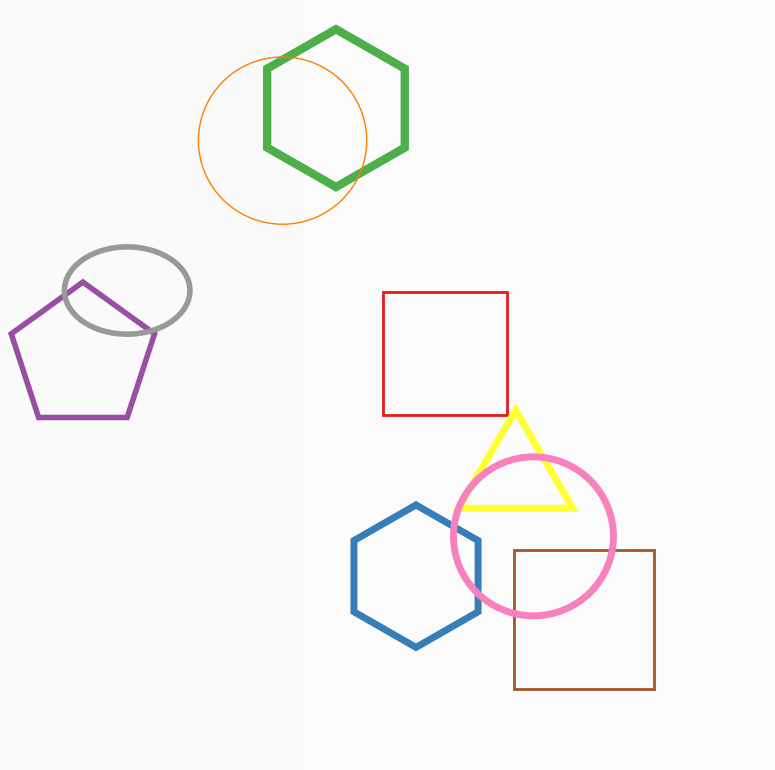[{"shape": "square", "thickness": 1, "radius": 0.4, "center": [0.574, 0.541]}, {"shape": "hexagon", "thickness": 2.5, "radius": 0.46, "center": [0.537, 0.252]}, {"shape": "hexagon", "thickness": 3, "radius": 0.51, "center": [0.434, 0.86]}, {"shape": "pentagon", "thickness": 2, "radius": 0.49, "center": [0.107, 0.536]}, {"shape": "circle", "thickness": 0.5, "radius": 0.54, "center": [0.365, 0.817]}, {"shape": "triangle", "thickness": 2.5, "radius": 0.43, "center": [0.665, 0.382]}, {"shape": "square", "thickness": 1, "radius": 0.45, "center": [0.753, 0.195]}, {"shape": "circle", "thickness": 2.5, "radius": 0.52, "center": [0.688, 0.303]}, {"shape": "oval", "thickness": 2, "radius": 0.4, "center": [0.164, 0.623]}]